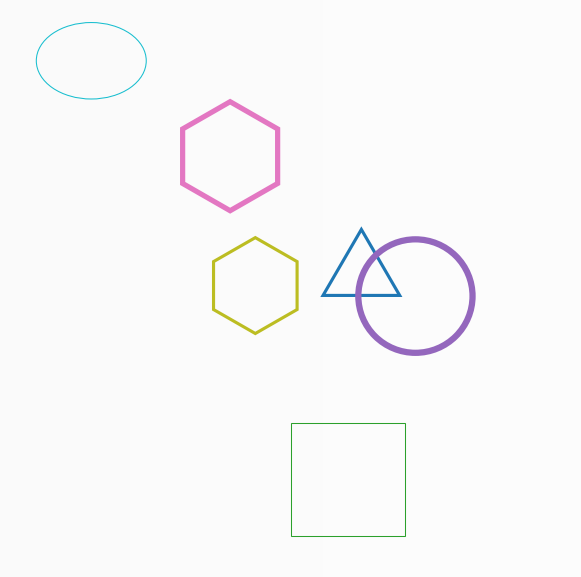[{"shape": "triangle", "thickness": 1.5, "radius": 0.38, "center": [0.622, 0.526]}, {"shape": "square", "thickness": 0.5, "radius": 0.49, "center": [0.599, 0.169]}, {"shape": "circle", "thickness": 3, "radius": 0.49, "center": [0.715, 0.486]}, {"shape": "hexagon", "thickness": 2.5, "radius": 0.47, "center": [0.396, 0.729]}, {"shape": "hexagon", "thickness": 1.5, "radius": 0.41, "center": [0.439, 0.505]}, {"shape": "oval", "thickness": 0.5, "radius": 0.47, "center": [0.157, 0.894]}]